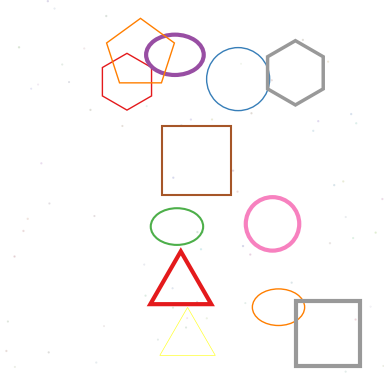[{"shape": "hexagon", "thickness": 1, "radius": 0.37, "center": [0.33, 0.788]}, {"shape": "triangle", "thickness": 3, "radius": 0.46, "center": [0.47, 0.256]}, {"shape": "circle", "thickness": 1, "radius": 0.41, "center": [0.619, 0.795]}, {"shape": "oval", "thickness": 1.5, "radius": 0.34, "center": [0.46, 0.412]}, {"shape": "oval", "thickness": 3, "radius": 0.37, "center": [0.454, 0.858]}, {"shape": "pentagon", "thickness": 1, "radius": 0.46, "center": [0.365, 0.86]}, {"shape": "oval", "thickness": 1, "radius": 0.34, "center": [0.723, 0.202]}, {"shape": "triangle", "thickness": 0.5, "radius": 0.42, "center": [0.487, 0.118]}, {"shape": "square", "thickness": 1.5, "radius": 0.45, "center": [0.511, 0.582]}, {"shape": "circle", "thickness": 3, "radius": 0.35, "center": [0.708, 0.418]}, {"shape": "square", "thickness": 3, "radius": 0.42, "center": [0.852, 0.134]}, {"shape": "hexagon", "thickness": 2.5, "radius": 0.42, "center": [0.767, 0.811]}]